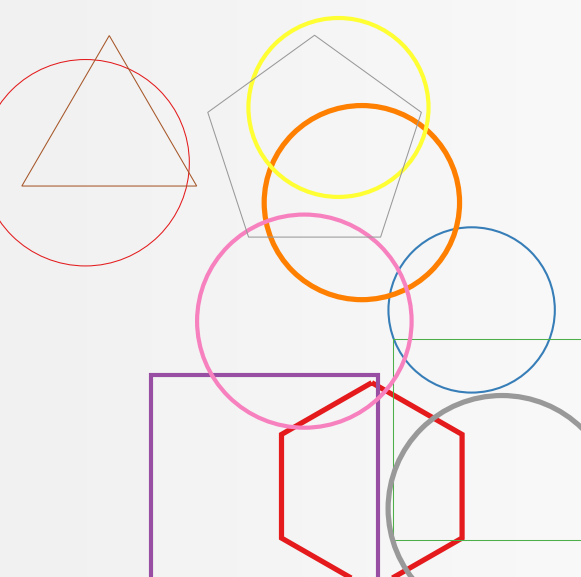[{"shape": "hexagon", "thickness": 2.5, "radius": 0.9, "center": [0.64, 0.157]}, {"shape": "circle", "thickness": 0.5, "radius": 0.89, "center": [0.147, 0.717]}, {"shape": "circle", "thickness": 1, "radius": 0.72, "center": [0.811, 0.462]}, {"shape": "square", "thickness": 0.5, "radius": 0.87, "center": [0.85, 0.238]}, {"shape": "square", "thickness": 2, "radius": 0.97, "center": [0.455, 0.155]}, {"shape": "circle", "thickness": 2.5, "radius": 0.84, "center": [0.623, 0.648]}, {"shape": "circle", "thickness": 2, "radius": 0.77, "center": [0.582, 0.813]}, {"shape": "triangle", "thickness": 0.5, "radius": 0.87, "center": [0.188, 0.764]}, {"shape": "circle", "thickness": 2, "radius": 0.92, "center": [0.524, 0.443]}, {"shape": "circle", "thickness": 2.5, "radius": 0.98, "center": [0.864, 0.118]}, {"shape": "pentagon", "thickness": 0.5, "radius": 0.97, "center": [0.541, 0.745]}]